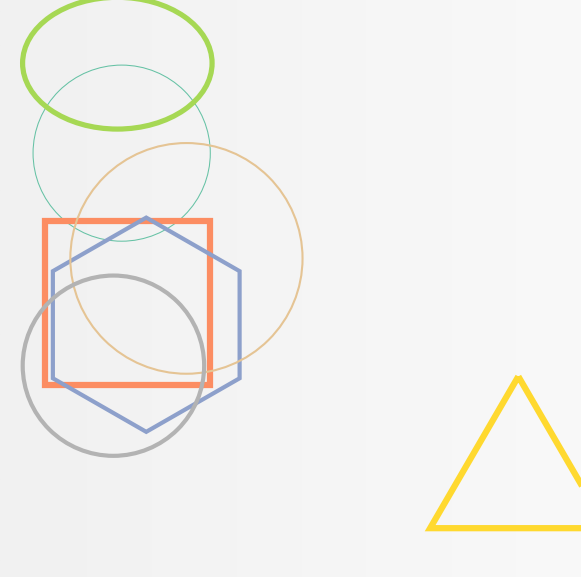[{"shape": "circle", "thickness": 0.5, "radius": 0.76, "center": [0.209, 0.734]}, {"shape": "square", "thickness": 3, "radius": 0.71, "center": [0.22, 0.474]}, {"shape": "hexagon", "thickness": 2, "radius": 0.93, "center": [0.252, 0.437]}, {"shape": "oval", "thickness": 2.5, "radius": 0.81, "center": [0.202, 0.89]}, {"shape": "triangle", "thickness": 3, "radius": 0.88, "center": [0.892, 0.172]}, {"shape": "circle", "thickness": 1, "radius": 1.0, "center": [0.321, 0.552]}, {"shape": "circle", "thickness": 2, "radius": 0.78, "center": [0.195, 0.366]}]